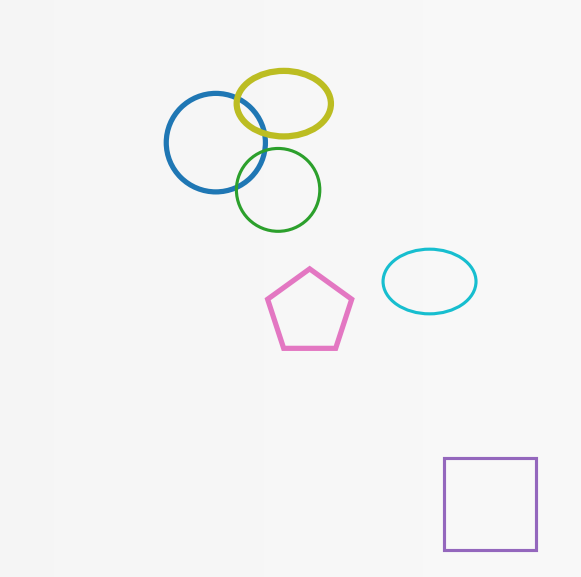[{"shape": "circle", "thickness": 2.5, "radius": 0.43, "center": [0.371, 0.752]}, {"shape": "circle", "thickness": 1.5, "radius": 0.36, "center": [0.478, 0.67]}, {"shape": "square", "thickness": 1.5, "radius": 0.4, "center": [0.843, 0.126]}, {"shape": "pentagon", "thickness": 2.5, "radius": 0.38, "center": [0.533, 0.457]}, {"shape": "oval", "thickness": 3, "radius": 0.41, "center": [0.488, 0.82]}, {"shape": "oval", "thickness": 1.5, "radius": 0.4, "center": [0.739, 0.512]}]